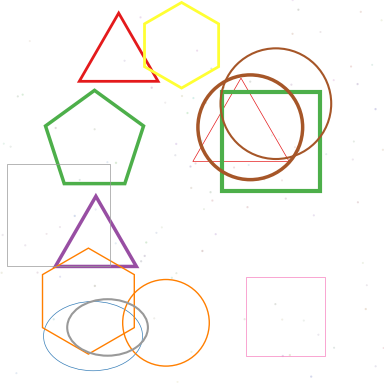[{"shape": "triangle", "thickness": 0.5, "radius": 0.72, "center": [0.626, 0.653]}, {"shape": "triangle", "thickness": 2, "radius": 0.59, "center": [0.308, 0.848]}, {"shape": "oval", "thickness": 0.5, "radius": 0.64, "center": [0.242, 0.127]}, {"shape": "square", "thickness": 3, "radius": 0.64, "center": [0.704, 0.632]}, {"shape": "pentagon", "thickness": 2.5, "radius": 0.67, "center": [0.246, 0.631]}, {"shape": "triangle", "thickness": 2.5, "radius": 0.61, "center": [0.249, 0.369]}, {"shape": "hexagon", "thickness": 1, "radius": 0.69, "center": [0.23, 0.218]}, {"shape": "circle", "thickness": 1, "radius": 0.56, "center": [0.431, 0.162]}, {"shape": "hexagon", "thickness": 2, "radius": 0.56, "center": [0.472, 0.882]}, {"shape": "circle", "thickness": 1.5, "radius": 0.72, "center": [0.717, 0.731]}, {"shape": "circle", "thickness": 2.5, "radius": 0.68, "center": [0.65, 0.669]}, {"shape": "square", "thickness": 0.5, "radius": 0.51, "center": [0.742, 0.179]}, {"shape": "square", "thickness": 0.5, "radius": 0.67, "center": [0.152, 0.442]}, {"shape": "oval", "thickness": 1.5, "radius": 0.52, "center": [0.279, 0.149]}]